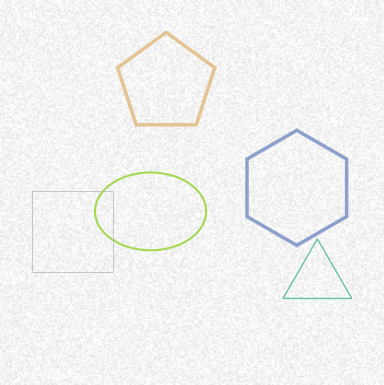[{"shape": "triangle", "thickness": 1, "radius": 0.52, "center": [0.824, 0.276]}, {"shape": "hexagon", "thickness": 2.5, "radius": 0.75, "center": [0.771, 0.512]}, {"shape": "oval", "thickness": 1.5, "radius": 0.72, "center": [0.391, 0.451]}, {"shape": "pentagon", "thickness": 2.5, "radius": 0.66, "center": [0.432, 0.783]}, {"shape": "square", "thickness": 0.5, "radius": 0.53, "center": [0.189, 0.398]}]